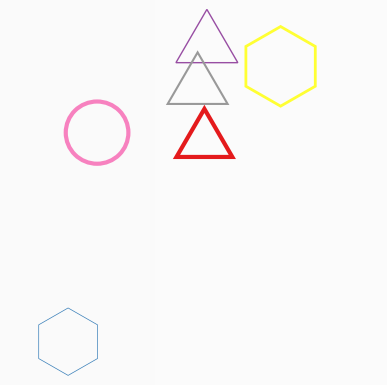[{"shape": "triangle", "thickness": 3, "radius": 0.42, "center": [0.527, 0.634]}, {"shape": "hexagon", "thickness": 0.5, "radius": 0.44, "center": [0.176, 0.113]}, {"shape": "triangle", "thickness": 1, "radius": 0.46, "center": [0.534, 0.883]}, {"shape": "hexagon", "thickness": 2, "radius": 0.52, "center": [0.724, 0.828]}, {"shape": "circle", "thickness": 3, "radius": 0.4, "center": [0.251, 0.656]}, {"shape": "triangle", "thickness": 1.5, "radius": 0.45, "center": [0.51, 0.775]}]